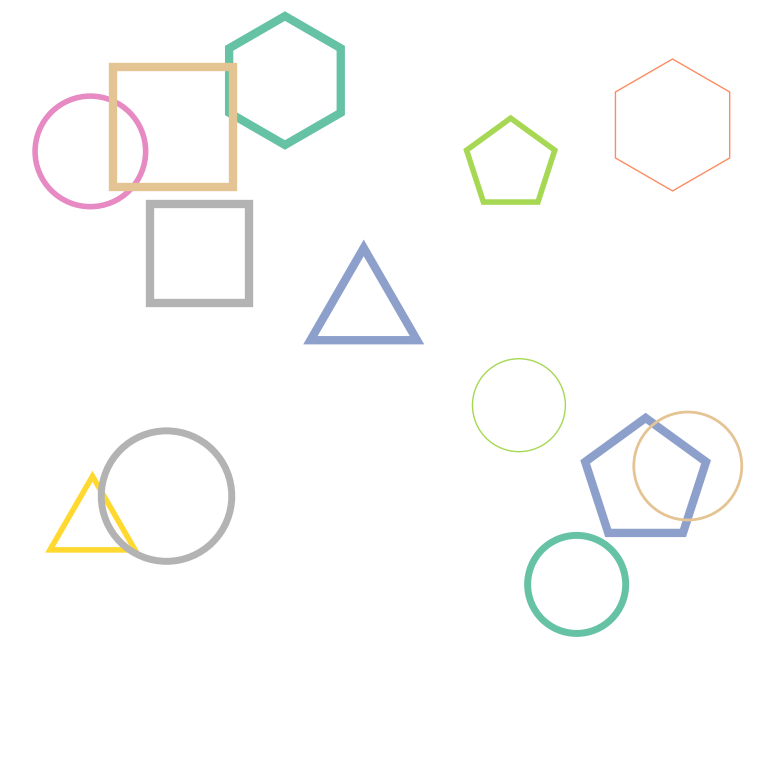[{"shape": "circle", "thickness": 2.5, "radius": 0.32, "center": [0.749, 0.241]}, {"shape": "hexagon", "thickness": 3, "radius": 0.42, "center": [0.37, 0.895]}, {"shape": "hexagon", "thickness": 0.5, "radius": 0.43, "center": [0.873, 0.838]}, {"shape": "pentagon", "thickness": 3, "radius": 0.41, "center": [0.838, 0.375]}, {"shape": "triangle", "thickness": 3, "radius": 0.4, "center": [0.472, 0.598]}, {"shape": "circle", "thickness": 2, "radius": 0.36, "center": [0.117, 0.803]}, {"shape": "circle", "thickness": 0.5, "radius": 0.3, "center": [0.674, 0.474]}, {"shape": "pentagon", "thickness": 2, "radius": 0.3, "center": [0.663, 0.786]}, {"shape": "triangle", "thickness": 2, "radius": 0.32, "center": [0.12, 0.318]}, {"shape": "circle", "thickness": 1, "radius": 0.35, "center": [0.893, 0.395]}, {"shape": "square", "thickness": 3, "radius": 0.39, "center": [0.225, 0.835]}, {"shape": "circle", "thickness": 2.5, "radius": 0.42, "center": [0.216, 0.356]}, {"shape": "square", "thickness": 3, "radius": 0.32, "center": [0.259, 0.671]}]